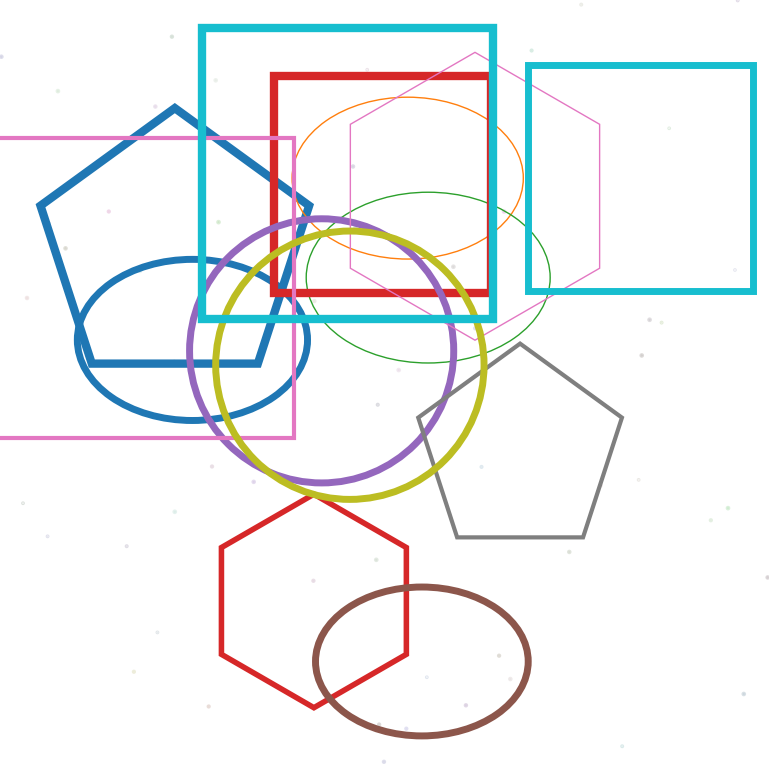[{"shape": "pentagon", "thickness": 3, "radius": 0.92, "center": [0.227, 0.676]}, {"shape": "oval", "thickness": 2.5, "radius": 0.75, "center": [0.25, 0.559]}, {"shape": "oval", "thickness": 0.5, "radius": 0.75, "center": [0.529, 0.769]}, {"shape": "oval", "thickness": 0.5, "radius": 0.79, "center": [0.556, 0.639]}, {"shape": "hexagon", "thickness": 2, "radius": 0.69, "center": [0.408, 0.22]}, {"shape": "square", "thickness": 3, "radius": 0.7, "center": [0.497, 0.761]}, {"shape": "circle", "thickness": 2.5, "radius": 0.86, "center": [0.418, 0.544]}, {"shape": "oval", "thickness": 2.5, "radius": 0.69, "center": [0.548, 0.141]}, {"shape": "square", "thickness": 1.5, "radius": 0.97, "center": [0.187, 0.626]}, {"shape": "hexagon", "thickness": 0.5, "radius": 0.93, "center": [0.617, 0.745]}, {"shape": "pentagon", "thickness": 1.5, "radius": 0.7, "center": [0.675, 0.415]}, {"shape": "circle", "thickness": 2.5, "radius": 0.87, "center": [0.454, 0.526]}, {"shape": "square", "thickness": 3, "radius": 0.95, "center": [0.451, 0.775]}, {"shape": "square", "thickness": 2.5, "radius": 0.73, "center": [0.832, 0.769]}]